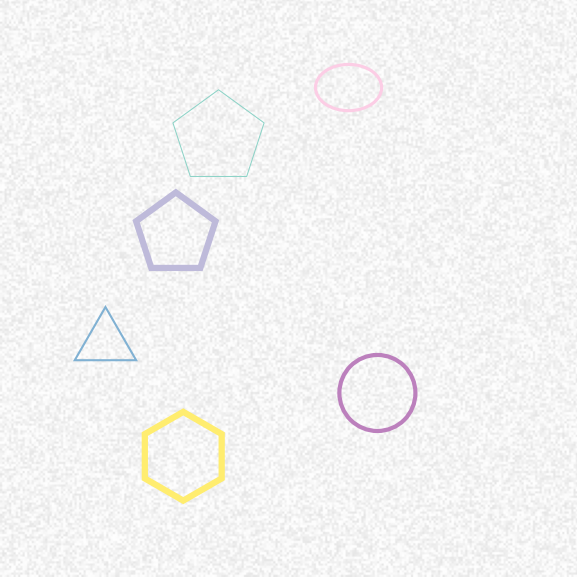[{"shape": "pentagon", "thickness": 0.5, "radius": 0.42, "center": [0.378, 0.761]}, {"shape": "pentagon", "thickness": 3, "radius": 0.36, "center": [0.304, 0.594]}, {"shape": "triangle", "thickness": 1, "radius": 0.31, "center": [0.183, 0.406]}, {"shape": "oval", "thickness": 1.5, "radius": 0.29, "center": [0.604, 0.848]}, {"shape": "circle", "thickness": 2, "radius": 0.33, "center": [0.653, 0.319]}, {"shape": "hexagon", "thickness": 3, "radius": 0.38, "center": [0.317, 0.209]}]